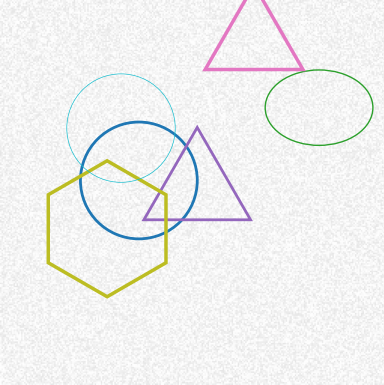[{"shape": "circle", "thickness": 2, "radius": 0.76, "center": [0.361, 0.531]}, {"shape": "oval", "thickness": 1, "radius": 0.7, "center": [0.829, 0.72]}, {"shape": "triangle", "thickness": 2, "radius": 0.8, "center": [0.512, 0.509]}, {"shape": "triangle", "thickness": 2.5, "radius": 0.73, "center": [0.66, 0.893]}, {"shape": "hexagon", "thickness": 2.5, "radius": 0.88, "center": [0.278, 0.406]}, {"shape": "circle", "thickness": 0.5, "radius": 0.7, "center": [0.314, 0.667]}]